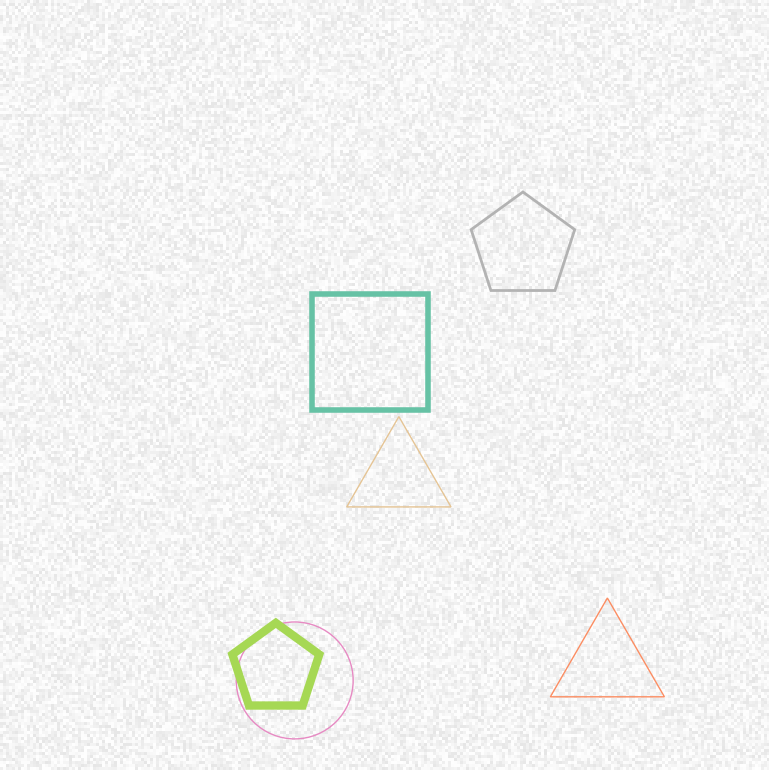[{"shape": "square", "thickness": 2, "radius": 0.38, "center": [0.48, 0.543]}, {"shape": "triangle", "thickness": 0.5, "radius": 0.43, "center": [0.789, 0.138]}, {"shape": "circle", "thickness": 0.5, "radius": 0.38, "center": [0.383, 0.116]}, {"shape": "pentagon", "thickness": 3, "radius": 0.3, "center": [0.358, 0.132]}, {"shape": "triangle", "thickness": 0.5, "radius": 0.39, "center": [0.518, 0.381]}, {"shape": "pentagon", "thickness": 1, "radius": 0.35, "center": [0.679, 0.68]}]